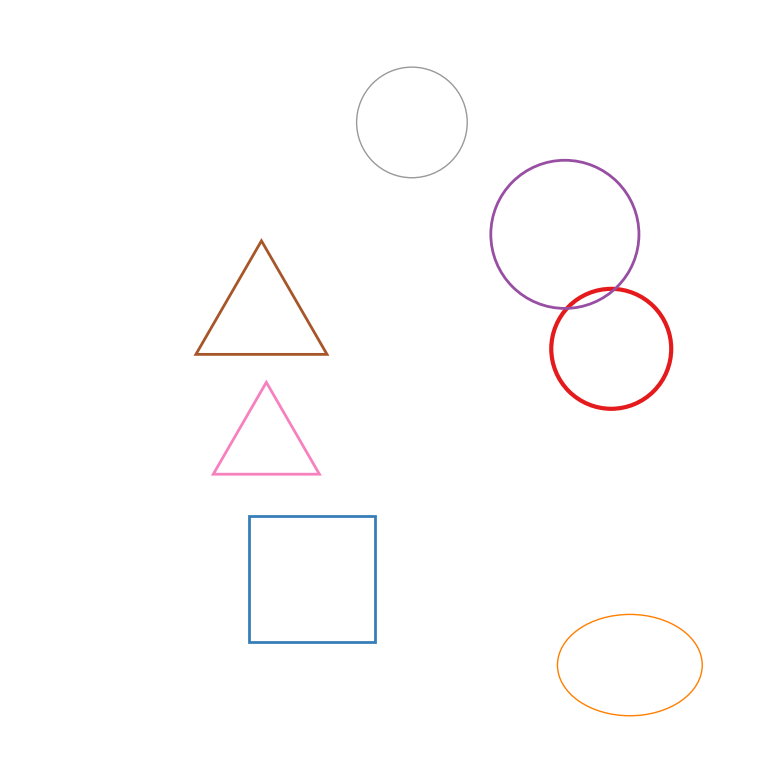[{"shape": "circle", "thickness": 1.5, "radius": 0.39, "center": [0.794, 0.547]}, {"shape": "square", "thickness": 1, "radius": 0.41, "center": [0.406, 0.248]}, {"shape": "circle", "thickness": 1, "radius": 0.48, "center": [0.734, 0.696]}, {"shape": "oval", "thickness": 0.5, "radius": 0.47, "center": [0.818, 0.136]}, {"shape": "triangle", "thickness": 1, "radius": 0.49, "center": [0.34, 0.589]}, {"shape": "triangle", "thickness": 1, "radius": 0.4, "center": [0.346, 0.424]}, {"shape": "circle", "thickness": 0.5, "radius": 0.36, "center": [0.535, 0.841]}]